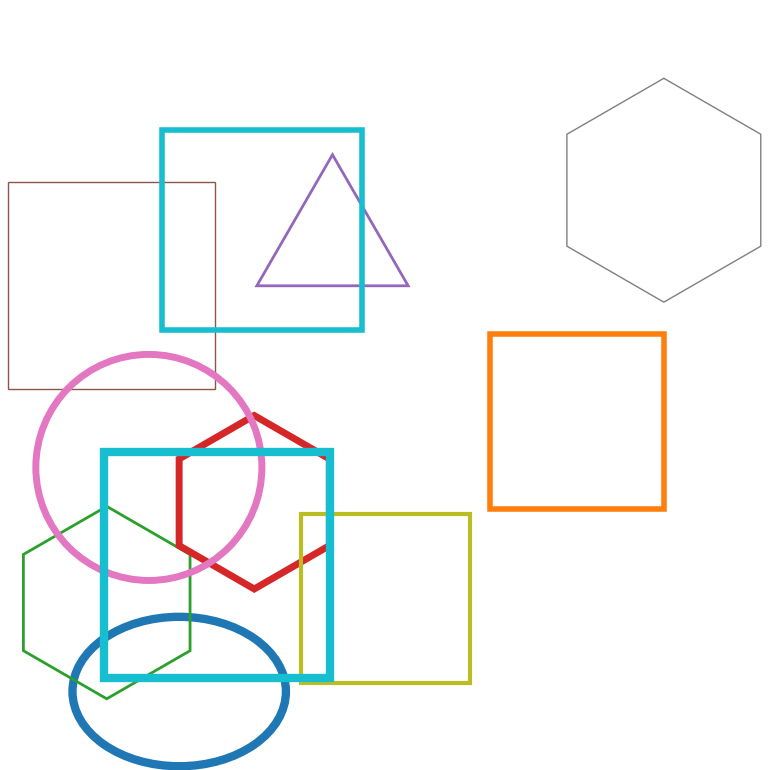[{"shape": "oval", "thickness": 3, "radius": 0.69, "center": [0.233, 0.102]}, {"shape": "square", "thickness": 2, "radius": 0.57, "center": [0.749, 0.453]}, {"shape": "hexagon", "thickness": 1, "radius": 0.62, "center": [0.139, 0.217]}, {"shape": "hexagon", "thickness": 2.5, "radius": 0.56, "center": [0.33, 0.348]}, {"shape": "triangle", "thickness": 1, "radius": 0.57, "center": [0.432, 0.686]}, {"shape": "square", "thickness": 0.5, "radius": 0.67, "center": [0.144, 0.629]}, {"shape": "circle", "thickness": 2.5, "radius": 0.73, "center": [0.193, 0.393]}, {"shape": "hexagon", "thickness": 0.5, "radius": 0.73, "center": [0.862, 0.753]}, {"shape": "square", "thickness": 1.5, "radius": 0.55, "center": [0.501, 0.223]}, {"shape": "square", "thickness": 3, "radius": 0.73, "center": [0.282, 0.266]}, {"shape": "square", "thickness": 2, "radius": 0.65, "center": [0.341, 0.701]}]